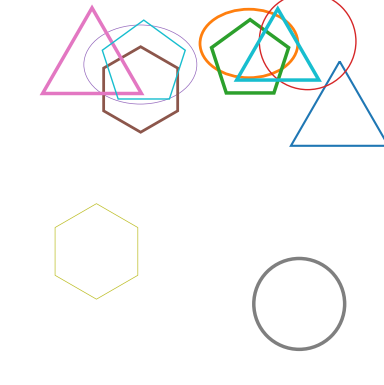[{"shape": "triangle", "thickness": 1.5, "radius": 0.73, "center": [0.882, 0.694]}, {"shape": "oval", "thickness": 2, "radius": 0.64, "center": [0.647, 0.887]}, {"shape": "pentagon", "thickness": 2.5, "radius": 0.53, "center": [0.65, 0.844]}, {"shape": "circle", "thickness": 1, "radius": 0.63, "center": [0.799, 0.893]}, {"shape": "oval", "thickness": 0.5, "radius": 0.73, "center": [0.365, 0.832]}, {"shape": "hexagon", "thickness": 2, "radius": 0.56, "center": [0.365, 0.768]}, {"shape": "triangle", "thickness": 2.5, "radius": 0.74, "center": [0.239, 0.831]}, {"shape": "circle", "thickness": 2.5, "radius": 0.59, "center": [0.777, 0.211]}, {"shape": "hexagon", "thickness": 0.5, "radius": 0.62, "center": [0.251, 0.347]}, {"shape": "triangle", "thickness": 2.5, "radius": 0.62, "center": [0.721, 0.854]}, {"shape": "pentagon", "thickness": 1, "radius": 0.57, "center": [0.373, 0.834]}]